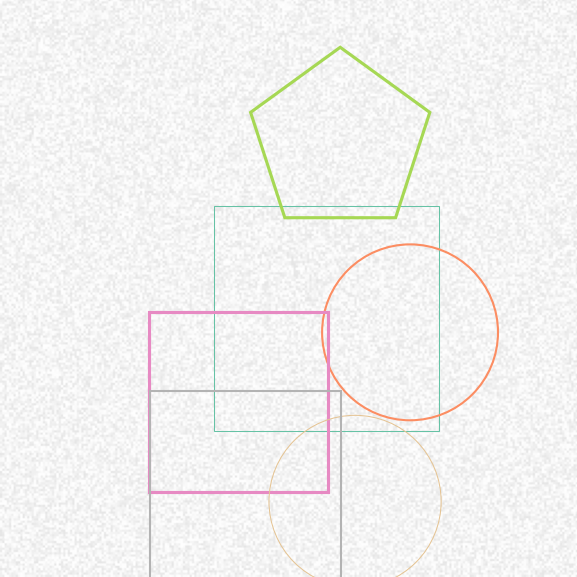[{"shape": "square", "thickness": 0.5, "radius": 0.97, "center": [0.565, 0.447]}, {"shape": "circle", "thickness": 1, "radius": 0.76, "center": [0.71, 0.424]}, {"shape": "square", "thickness": 1.5, "radius": 0.78, "center": [0.413, 0.303]}, {"shape": "pentagon", "thickness": 1.5, "radius": 0.82, "center": [0.589, 0.754]}, {"shape": "circle", "thickness": 0.5, "radius": 0.75, "center": [0.615, 0.131]}, {"shape": "square", "thickness": 1, "radius": 0.83, "center": [0.425, 0.157]}]